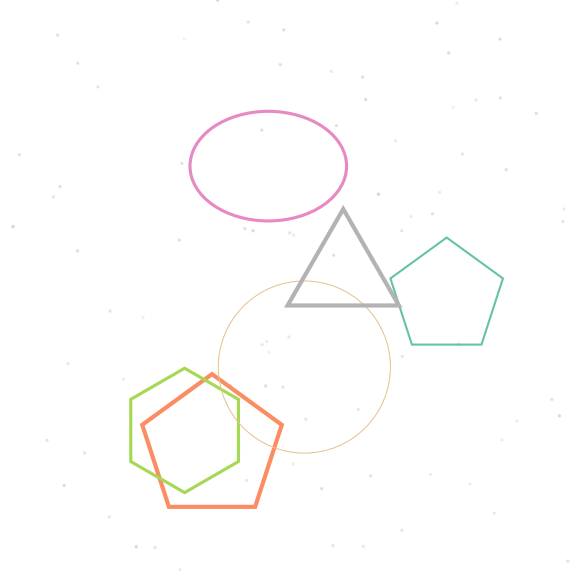[{"shape": "pentagon", "thickness": 1, "radius": 0.51, "center": [0.773, 0.485]}, {"shape": "pentagon", "thickness": 2, "radius": 0.64, "center": [0.367, 0.224]}, {"shape": "oval", "thickness": 1.5, "radius": 0.68, "center": [0.465, 0.711]}, {"shape": "hexagon", "thickness": 1.5, "radius": 0.54, "center": [0.32, 0.254]}, {"shape": "circle", "thickness": 0.5, "radius": 0.75, "center": [0.527, 0.364]}, {"shape": "triangle", "thickness": 2, "radius": 0.56, "center": [0.594, 0.526]}]